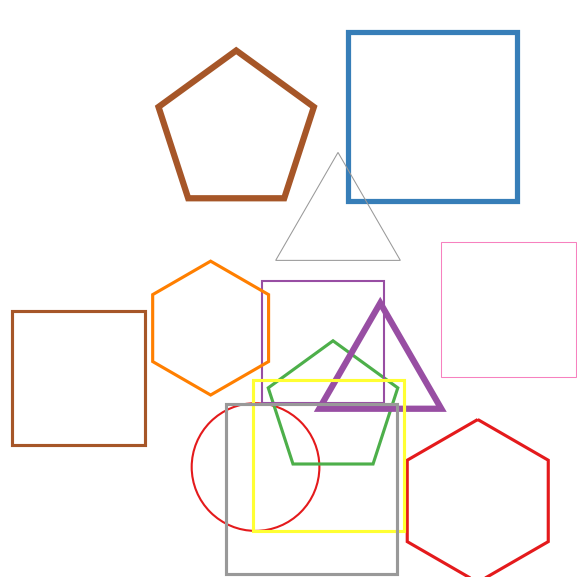[{"shape": "circle", "thickness": 1, "radius": 0.55, "center": [0.442, 0.19]}, {"shape": "hexagon", "thickness": 1.5, "radius": 0.7, "center": [0.827, 0.132]}, {"shape": "square", "thickness": 2.5, "radius": 0.73, "center": [0.749, 0.798]}, {"shape": "pentagon", "thickness": 1.5, "radius": 0.59, "center": [0.577, 0.291]}, {"shape": "square", "thickness": 1, "radius": 0.53, "center": [0.559, 0.407]}, {"shape": "triangle", "thickness": 3, "radius": 0.61, "center": [0.658, 0.352]}, {"shape": "hexagon", "thickness": 1.5, "radius": 0.58, "center": [0.365, 0.431]}, {"shape": "square", "thickness": 1.5, "radius": 0.65, "center": [0.569, 0.21]}, {"shape": "square", "thickness": 1.5, "radius": 0.58, "center": [0.136, 0.344]}, {"shape": "pentagon", "thickness": 3, "radius": 0.71, "center": [0.409, 0.77]}, {"shape": "square", "thickness": 0.5, "radius": 0.58, "center": [0.88, 0.463]}, {"shape": "triangle", "thickness": 0.5, "radius": 0.62, "center": [0.585, 0.611]}, {"shape": "square", "thickness": 1.5, "radius": 0.74, "center": [0.54, 0.152]}]